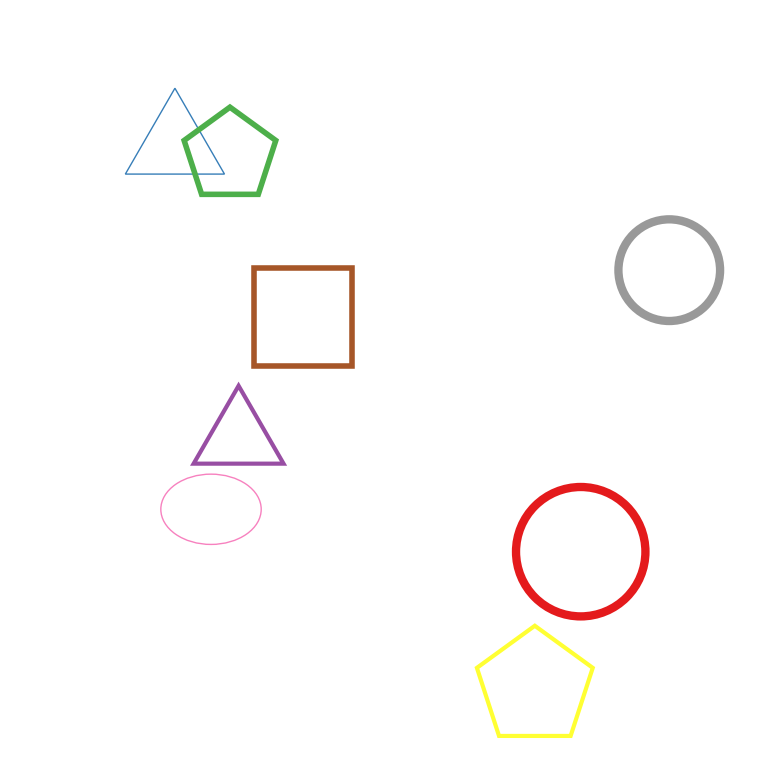[{"shape": "circle", "thickness": 3, "radius": 0.42, "center": [0.754, 0.284]}, {"shape": "triangle", "thickness": 0.5, "radius": 0.37, "center": [0.227, 0.811]}, {"shape": "pentagon", "thickness": 2, "radius": 0.31, "center": [0.299, 0.798]}, {"shape": "triangle", "thickness": 1.5, "radius": 0.34, "center": [0.31, 0.432]}, {"shape": "pentagon", "thickness": 1.5, "radius": 0.4, "center": [0.695, 0.108]}, {"shape": "square", "thickness": 2, "radius": 0.32, "center": [0.394, 0.589]}, {"shape": "oval", "thickness": 0.5, "radius": 0.33, "center": [0.274, 0.339]}, {"shape": "circle", "thickness": 3, "radius": 0.33, "center": [0.869, 0.649]}]